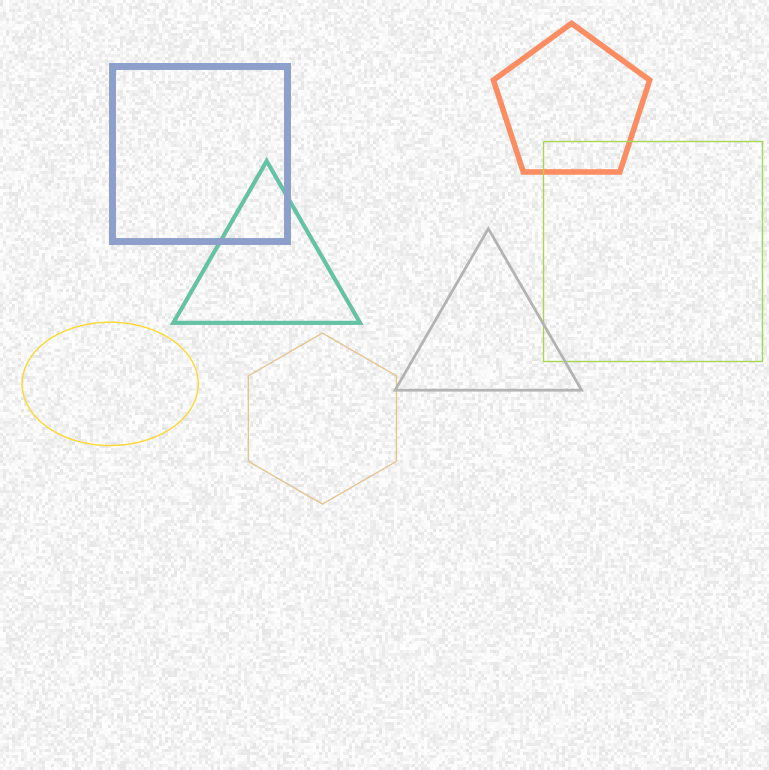[{"shape": "triangle", "thickness": 1.5, "radius": 0.7, "center": [0.346, 0.651]}, {"shape": "pentagon", "thickness": 2, "radius": 0.53, "center": [0.742, 0.863]}, {"shape": "square", "thickness": 2.5, "radius": 0.57, "center": [0.259, 0.801]}, {"shape": "square", "thickness": 0.5, "radius": 0.71, "center": [0.847, 0.674]}, {"shape": "oval", "thickness": 0.5, "radius": 0.57, "center": [0.143, 0.501]}, {"shape": "hexagon", "thickness": 0.5, "radius": 0.56, "center": [0.419, 0.456]}, {"shape": "triangle", "thickness": 1, "radius": 0.7, "center": [0.634, 0.563]}]